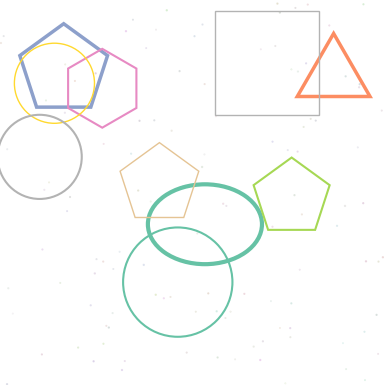[{"shape": "oval", "thickness": 3, "radius": 0.74, "center": [0.532, 0.418]}, {"shape": "circle", "thickness": 1.5, "radius": 0.71, "center": [0.462, 0.267]}, {"shape": "triangle", "thickness": 2.5, "radius": 0.55, "center": [0.867, 0.804]}, {"shape": "pentagon", "thickness": 2.5, "radius": 0.6, "center": [0.165, 0.819]}, {"shape": "hexagon", "thickness": 1.5, "radius": 0.51, "center": [0.266, 0.771]}, {"shape": "pentagon", "thickness": 1.5, "radius": 0.52, "center": [0.757, 0.487]}, {"shape": "circle", "thickness": 1, "radius": 0.52, "center": [0.141, 0.784]}, {"shape": "pentagon", "thickness": 1, "radius": 0.54, "center": [0.414, 0.522]}, {"shape": "square", "thickness": 1, "radius": 0.68, "center": [0.693, 0.835]}, {"shape": "circle", "thickness": 1.5, "radius": 0.55, "center": [0.103, 0.593]}]